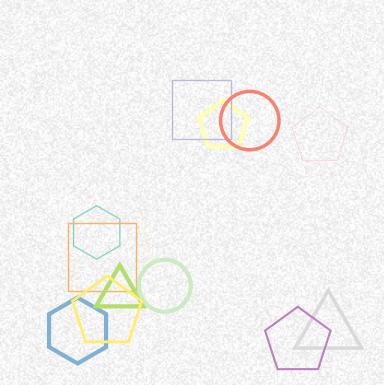[{"shape": "hexagon", "thickness": 1, "radius": 0.35, "center": [0.251, 0.396]}, {"shape": "pentagon", "thickness": 3, "radius": 0.33, "center": [0.58, 0.673]}, {"shape": "square", "thickness": 1, "radius": 0.38, "center": [0.523, 0.715]}, {"shape": "circle", "thickness": 2.5, "radius": 0.38, "center": [0.649, 0.687]}, {"shape": "hexagon", "thickness": 3, "radius": 0.43, "center": [0.202, 0.141]}, {"shape": "square", "thickness": 1, "radius": 0.44, "center": [0.265, 0.332]}, {"shape": "triangle", "thickness": 3, "radius": 0.36, "center": [0.311, 0.24]}, {"shape": "pentagon", "thickness": 0.5, "radius": 0.38, "center": [0.831, 0.646]}, {"shape": "triangle", "thickness": 2.5, "radius": 0.5, "center": [0.853, 0.146]}, {"shape": "pentagon", "thickness": 1.5, "radius": 0.45, "center": [0.774, 0.114]}, {"shape": "circle", "thickness": 3, "radius": 0.34, "center": [0.428, 0.258]}, {"shape": "pentagon", "thickness": 2, "radius": 0.47, "center": [0.278, 0.189]}]